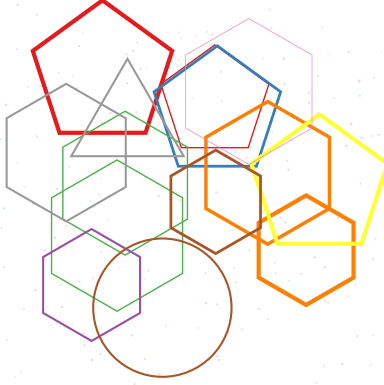[{"shape": "pentagon", "thickness": 3, "radius": 0.95, "center": [0.266, 0.809]}, {"shape": "pentagon", "thickness": 1, "radius": 0.74, "center": [0.558, 0.736]}, {"shape": "pentagon", "thickness": 2, "radius": 0.86, "center": [0.565, 0.708]}, {"shape": "hexagon", "thickness": 1, "radius": 0.98, "center": [0.304, 0.388]}, {"shape": "hexagon", "thickness": 1, "radius": 0.93, "center": [0.325, 0.524]}, {"shape": "hexagon", "thickness": 1.5, "radius": 0.73, "center": [0.238, 0.26]}, {"shape": "hexagon", "thickness": 3, "radius": 0.71, "center": [0.795, 0.35]}, {"shape": "hexagon", "thickness": 2.5, "radius": 0.93, "center": [0.695, 0.551]}, {"shape": "pentagon", "thickness": 3, "radius": 0.93, "center": [0.83, 0.517]}, {"shape": "circle", "thickness": 1.5, "radius": 0.9, "center": [0.422, 0.201]}, {"shape": "hexagon", "thickness": 2, "radius": 0.67, "center": [0.56, 0.476]}, {"shape": "hexagon", "thickness": 0.5, "radius": 0.95, "center": [0.646, 0.762]}, {"shape": "triangle", "thickness": 1.5, "radius": 0.84, "center": [0.331, 0.679]}, {"shape": "hexagon", "thickness": 1.5, "radius": 0.89, "center": [0.172, 0.604]}]